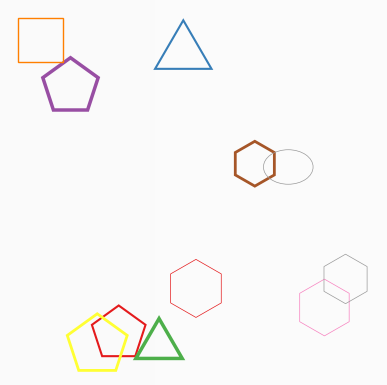[{"shape": "pentagon", "thickness": 1.5, "radius": 0.36, "center": [0.306, 0.134]}, {"shape": "hexagon", "thickness": 0.5, "radius": 0.38, "center": [0.506, 0.251]}, {"shape": "triangle", "thickness": 1.5, "radius": 0.42, "center": [0.473, 0.863]}, {"shape": "triangle", "thickness": 2.5, "radius": 0.35, "center": [0.41, 0.104]}, {"shape": "pentagon", "thickness": 2.5, "radius": 0.38, "center": [0.182, 0.775]}, {"shape": "square", "thickness": 1, "radius": 0.29, "center": [0.105, 0.896]}, {"shape": "pentagon", "thickness": 2, "radius": 0.41, "center": [0.251, 0.104]}, {"shape": "hexagon", "thickness": 2, "radius": 0.29, "center": [0.658, 0.575]}, {"shape": "hexagon", "thickness": 0.5, "radius": 0.37, "center": [0.837, 0.201]}, {"shape": "hexagon", "thickness": 0.5, "radius": 0.32, "center": [0.892, 0.275]}, {"shape": "oval", "thickness": 0.5, "radius": 0.32, "center": [0.744, 0.566]}]